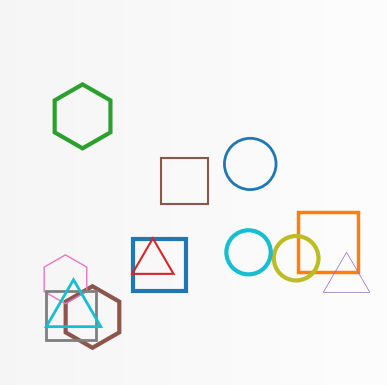[{"shape": "square", "thickness": 3, "radius": 0.34, "center": [0.411, 0.311]}, {"shape": "circle", "thickness": 2, "radius": 0.33, "center": [0.646, 0.574]}, {"shape": "square", "thickness": 2.5, "radius": 0.39, "center": [0.847, 0.372]}, {"shape": "hexagon", "thickness": 3, "radius": 0.42, "center": [0.213, 0.698]}, {"shape": "triangle", "thickness": 1.5, "radius": 0.31, "center": [0.394, 0.319]}, {"shape": "triangle", "thickness": 0.5, "radius": 0.35, "center": [0.894, 0.275]}, {"shape": "square", "thickness": 1.5, "radius": 0.3, "center": [0.476, 0.529]}, {"shape": "hexagon", "thickness": 3, "radius": 0.4, "center": [0.239, 0.177]}, {"shape": "hexagon", "thickness": 1, "radius": 0.32, "center": [0.169, 0.275]}, {"shape": "square", "thickness": 2, "radius": 0.32, "center": [0.183, 0.18]}, {"shape": "circle", "thickness": 3, "radius": 0.29, "center": [0.764, 0.329]}, {"shape": "circle", "thickness": 3, "radius": 0.29, "center": [0.641, 0.345]}, {"shape": "triangle", "thickness": 2, "radius": 0.41, "center": [0.19, 0.192]}]